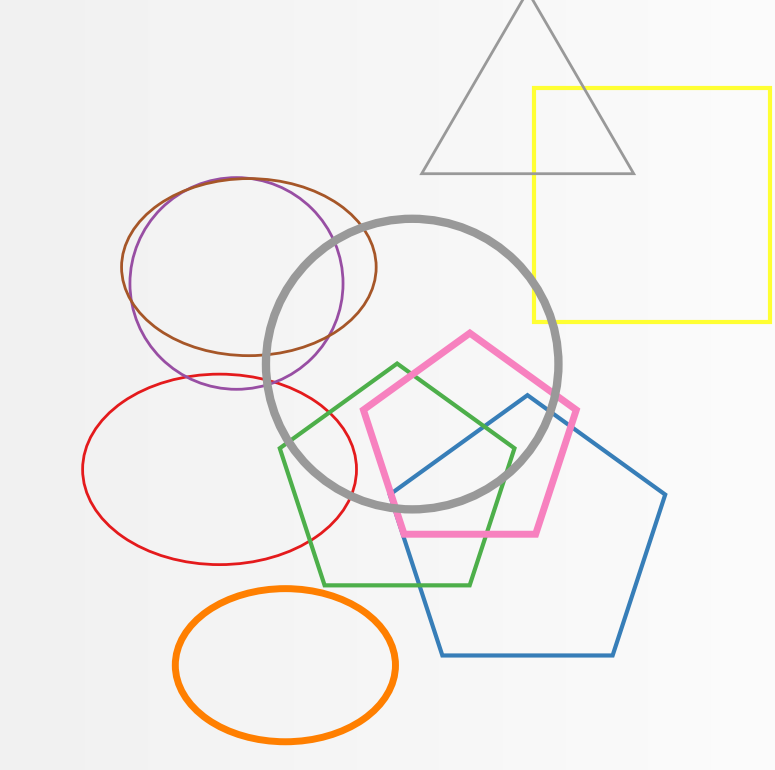[{"shape": "oval", "thickness": 1, "radius": 0.88, "center": [0.283, 0.39]}, {"shape": "pentagon", "thickness": 1.5, "radius": 0.93, "center": [0.681, 0.3]}, {"shape": "pentagon", "thickness": 1.5, "radius": 0.8, "center": [0.512, 0.369]}, {"shape": "circle", "thickness": 1, "radius": 0.69, "center": [0.305, 0.632]}, {"shape": "oval", "thickness": 2.5, "radius": 0.71, "center": [0.368, 0.136]}, {"shape": "square", "thickness": 1.5, "radius": 0.76, "center": [0.841, 0.734]}, {"shape": "oval", "thickness": 1, "radius": 0.82, "center": [0.321, 0.653]}, {"shape": "pentagon", "thickness": 2.5, "radius": 0.72, "center": [0.606, 0.423]}, {"shape": "circle", "thickness": 3, "radius": 0.94, "center": [0.532, 0.527]}, {"shape": "triangle", "thickness": 1, "radius": 0.79, "center": [0.681, 0.853]}]